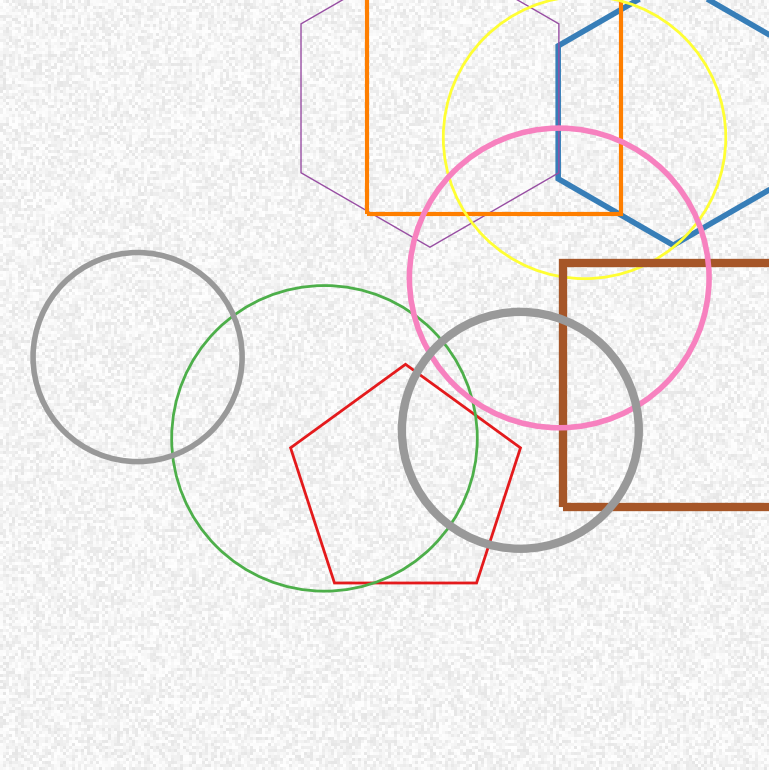[{"shape": "pentagon", "thickness": 1, "radius": 0.78, "center": [0.527, 0.37]}, {"shape": "hexagon", "thickness": 2, "radius": 0.86, "center": [0.874, 0.854]}, {"shape": "circle", "thickness": 1, "radius": 0.99, "center": [0.421, 0.431]}, {"shape": "hexagon", "thickness": 0.5, "radius": 0.97, "center": [0.558, 0.872]}, {"shape": "square", "thickness": 1.5, "radius": 0.82, "center": [0.642, 0.886]}, {"shape": "circle", "thickness": 1, "radius": 0.92, "center": [0.759, 0.822]}, {"shape": "square", "thickness": 3, "radius": 0.79, "center": [0.89, 0.499]}, {"shape": "circle", "thickness": 2, "radius": 0.97, "center": [0.726, 0.639]}, {"shape": "circle", "thickness": 3, "radius": 0.77, "center": [0.676, 0.441]}, {"shape": "circle", "thickness": 2, "radius": 0.68, "center": [0.179, 0.536]}]